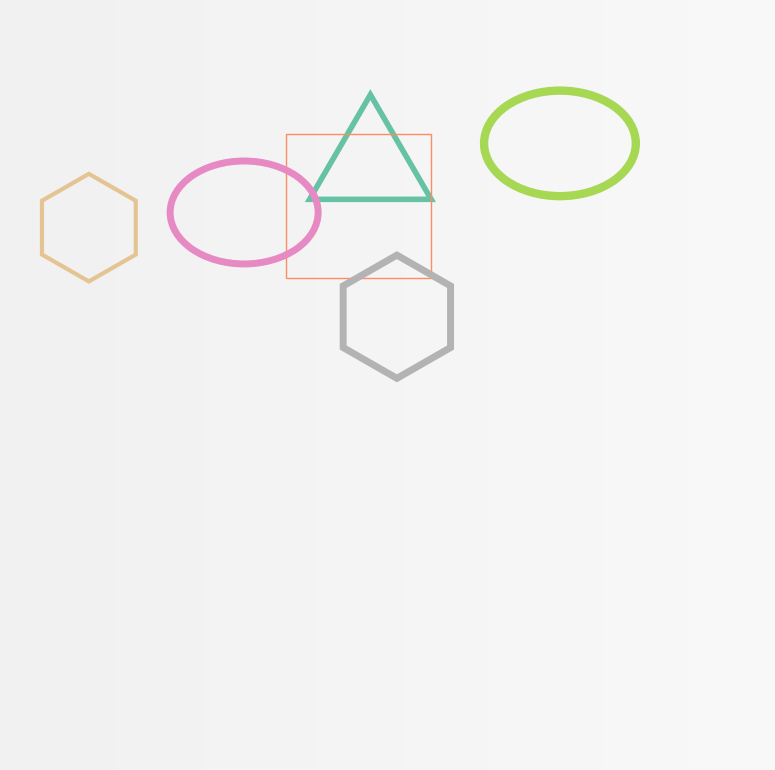[{"shape": "triangle", "thickness": 2, "radius": 0.45, "center": [0.478, 0.786]}, {"shape": "square", "thickness": 0.5, "radius": 0.47, "center": [0.463, 0.732]}, {"shape": "oval", "thickness": 2.5, "radius": 0.48, "center": [0.315, 0.724]}, {"shape": "oval", "thickness": 3, "radius": 0.49, "center": [0.723, 0.814]}, {"shape": "hexagon", "thickness": 1.5, "radius": 0.35, "center": [0.115, 0.704]}, {"shape": "hexagon", "thickness": 2.5, "radius": 0.4, "center": [0.512, 0.589]}]